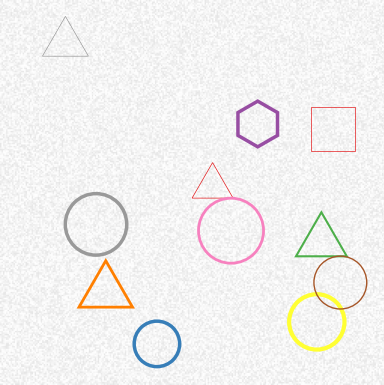[{"shape": "square", "thickness": 0.5, "radius": 0.29, "center": [0.864, 0.666]}, {"shape": "triangle", "thickness": 0.5, "radius": 0.31, "center": [0.552, 0.516]}, {"shape": "circle", "thickness": 2.5, "radius": 0.3, "center": [0.408, 0.107]}, {"shape": "triangle", "thickness": 1.5, "radius": 0.38, "center": [0.835, 0.372]}, {"shape": "hexagon", "thickness": 2.5, "radius": 0.3, "center": [0.669, 0.678]}, {"shape": "triangle", "thickness": 2, "radius": 0.4, "center": [0.275, 0.242]}, {"shape": "circle", "thickness": 3, "radius": 0.36, "center": [0.823, 0.164]}, {"shape": "circle", "thickness": 1, "radius": 0.34, "center": [0.884, 0.266]}, {"shape": "circle", "thickness": 2, "radius": 0.42, "center": [0.6, 0.401]}, {"shape": "circle", "thickness": 2.5, "radius": 0.4, "center": [0.249, 0.417]}, {"shape": "triangle", "thickness": 0.5, "radius": 0.35, "center": [0.17, 0.889]}]